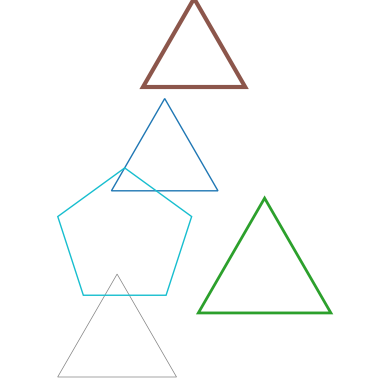[{"shape": "triangle", "thickness": 1, "radius": 0.8, "center": [0.428, 0.584]}, {"shape": "triangle", "thickness": 2, "radius": 0.99, "center": [0.687, 0.287]}, {"shape": "triangle", "thickness": 3, "radius": 0.77, "center": [0.504, 0.851]}, {"shape": "triangle", "thickness": 0.5, "radius": 0.89, "center": [0.304, 0.11]}, {"shape": "pentagon", "thickness": 1, "radius": 0.91, "center": [0.324, 0.381]}]